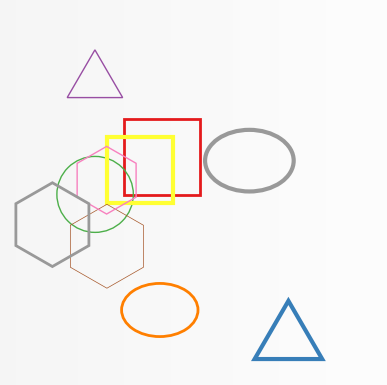[{"shape": "square", "thickness": 2, "radius": 0.49, "center": [0.418, 0.592]}, {"shape": "triangle", "thickness": 3, "radius": 0.5, "center": [0.744, 0.118]}, {"shape": "circle", "thickness": 1, "radius": 0.49, "center": [0.245, 0.495]}, {"shape": "triangle", "thickness": 1, "radius": 0.41, "center": [0.245, 0.788]}, {"shape": "oval", "thickness": 2, "radius": 0.49, "center": [0.412, 0.195]}, {"shape": "square", "thickness": 3, "radius": 0.43, "center": [0.361, 0.559]}, {"shape": "hexagon", "thickness": 0.5, "radius": 0.54, "center": [0.276, 0.36]}, {"shape": "hexagon", "thickness": 1, "radius": 0.44, "center": [0.275, 0.532]}, {"shape": "hexagon", "thickness": 2, "radius": 0.54, "center": [0.135, 0.417]}, {"shape": "oval", "thickness": 3, "radius": 0.57, "center": [0.644, 0.583]}]